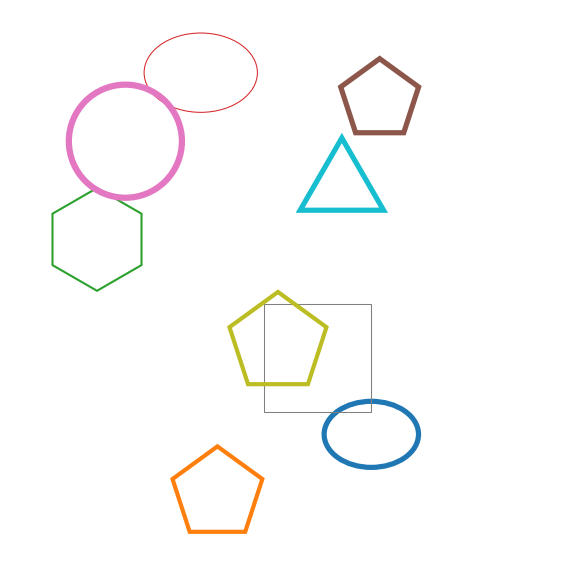[{"shape": "oval", "thickness": 2.5, "radius": 0.41, "center": [0.643, 0.247]}, {"shape": "pentagon", "thickness": 2, "radius": 0.41, "center": [0.377, 0.144]}, {"shape": "hexagon", "thickness": 1, "radius": 0.44, "center": [0.168, 0.585]}, {"shape": "oval", "thickness": 0.5, "radius": 0.49, "center": [0.348, 0.873]}, {"shape": "pentagon", "thickness": 2.5, "radius": 0.35, "center": [0.657, 0.827]}, {"shape": "circle", "thickness": 3, "radius": 0.49, "center": [0.217, 0.755]}, {"shape": "square", "thickness": 0.5, "radius": 0.47, "center": [0.55, 0.379]}, {"shape": "pentagon", "thickness": 2, "radius": 0.44, "center": [0.481, 0.405]}, {"shape": "triangle", "thickness": 2.5, "radius": 0.42, "center": [0.592, 0.677]}]